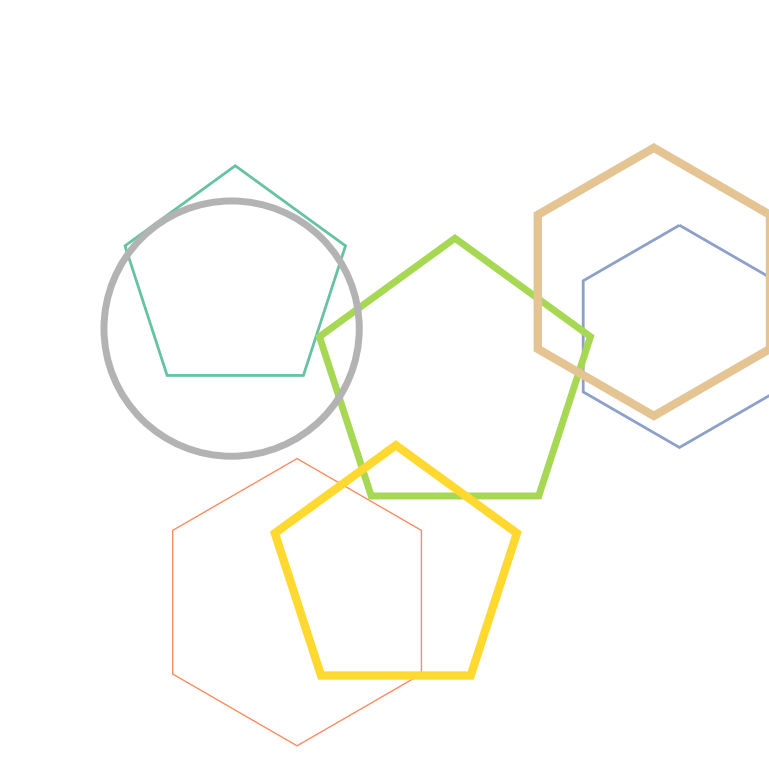[{"shape": "pentagon", "thickness": 1, "radius": 0.75, "center": [0.306, 0.634]}, {"shape": "hexagon", "thickness": 0.5, "radius": 0.93, "center": [0.386, 0.218]}, {"shape": "hexagon", "thickness": 1, "radius": 0.72, "center": [0.882, 0.563]}, {"shape": "pentagon", "thickness": 2.5, "radius": 0.93, "center": [0.591, 0.506]}, {"shape": "pentagon", "thickness": 3, "radius": 0.83, "center": [0.514, 0.256]}, {"shape": "hexagon", "thickness": 3, "radius": 0.87, "center": [0.849, 0.634]}, {"shape": "circle", "thickness": 2.5, "radius": 0.83, "center": [0.301, 0.573]}]